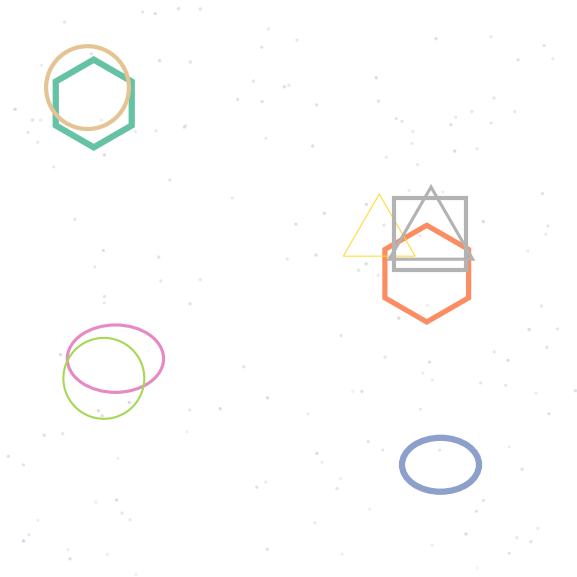[{"shape": "hexagon", "thickness": 3, "radius": 0.38, "center": [0.162, 0.82]}, {"shape": "hexagon", "thickness": 2.5, "radius": 0.42, "center": [0.739, 0.525]}, {"shape": "oval", "thickness": 3, "radius": 0.33, "center": [0.763, 0.194]}, {"shape": "oval", "thickness": 1.5, "radius": 0.42, "center": [0.2, 0.378]}, {"shape": "circle", "thickness": 1, "radius": 0.35, "center": [0.18, 0.344]}, {"shape": "triangle", "thickness": 0.5, "radius": 0.36, "center": [0.657, 0.591]}, {"shape": "circle", "thickness": 2, "radius": 0.36, "center": [0.152, 0.847]}, {"shape": "square", "thickness": 2, "radius": 0.31, "center": [0.744, 0.595]}, {"shape": "triangle", "thickness": 1.5, "radius": 0.42, "center": [0.746, 0.592]}]